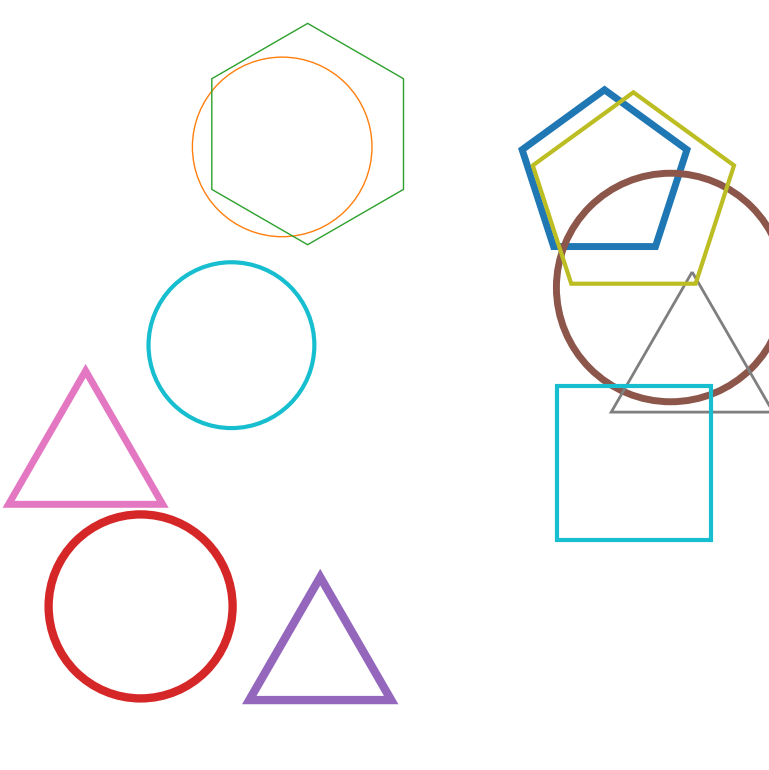[{"shape": "pentagon", "thickness": 2.5, "radius": 0.56, "center": [0.785, 0.771]}, {"shape": "circle", "thickness": 0.5, "radius": 0.58, "center": [0.366, 0.809]}, {"shape": "hexagon", "thickness": 0.5, "radius": 0.72, "center": [0.4, 0.826]}, {"shape": "circle", "thickness": 3, "radius": 0.6, "center": [0.183, 0.212]}, {"shape": "triangle", "thickness": 3, "radius": 0.53, "center": [0.416, 0.144]}, {"shape": "circle", "thickness": 2.5, "radius": 0.74, "center": [0.871, 0.627]}, {"shape": "triangle", "thickness": 2.5, "radius": 0.58, "center": [0.111, 0.403]}, {"shape": "triangle", "thickness": 1, "radius": 0.61, "center": [0.899, 0.525]}, {"shape": "pentagon", "thickness": 1.5, "radius": 0.69, "center": [0.823, 0.743]}, {"shape": "square", "thickness": 1.5, "radius": 0.5, "center": [0.823, 0.398]}, {"shape": "circle", "thickness": 1.5, "radius": 0.54, "center": [0.301, 0.552]}]